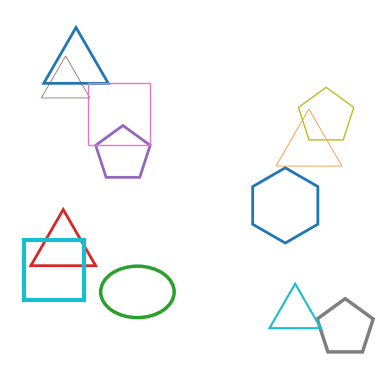[{"shape": "triangle", "thickness": 2, "radius": 0.48, "center": [0.197, 0.832]}, {"shape": "hexagon", "thickness": 2, "radius": 0.49, "center": [0.741, 0.466]}, {"shape": "triangle", "thickness": 0.5, "radius": 0.49, "center": [0.802, 0.618]}, {"shape": "oval", "thickness": 2.5, "radius": 0.48, "center": [0.357, 0.242]}, {"shape": "triangle", "thickness": 2, "radius": 0.49, "center": [0.164, 0.359]}, {"shape": "pentagon", "thickness": 2, "radius": 0.37, "center": [0.319, 0.6]}, {"shape": "triangle", "thickness": 0.5, "radius": 0.36, "center": [0.17, 0.782]}, {"shape": "square", "thickness": 1, "radius": 0.4, "center": [0.31, 0.704]}, {"shape": "pentagon", "thickness": 2.5, "radius": 0.38, "center": [0.897, 0.148]}, {"shape": "pentagon", "thickness": 1, "radius": 0.38, "center": [0.847, 0.698]}, {"shape": "triangle", "thickness": 1.5, "radius": 0.38, "center": [0.767, 0.186]}, {"shape": "square", "thickness": 3, "radius": 0.39, "center": [0.14, 0.299]}]